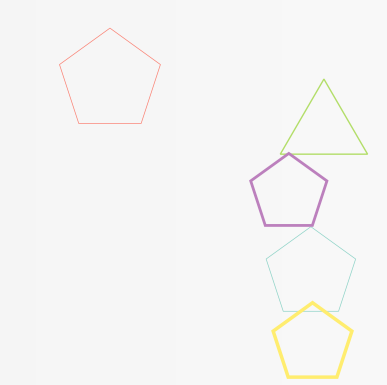[{"shape": "pentagon", "thickness": 0.5, "radius": 0.61, "center": [0.802, 0.29]}, {"shape": "pentagon", "thickness": 0.5, "radius": 0.68, "center": [0.284, 0.79]}, {"shape": "triangle", "thickness": 1, "radius": 0.65, "center": [0.836, 0.665]}, {"shape": "pentagon", "thickness": 2, "radius": 0.52, "center": [0.745, 0.498]}, {"shape": "pentagon", "thickness": 2.5, "radius": 0.53, "center": [0.807, 0.107]}]